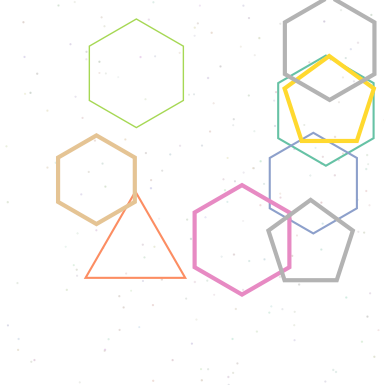[{"shape": "hexagon", "thickness": 1.5, "radius": 0.72, "center": [0.846, 0.713]}, {"shape": "triangle", "thickness": 1.5, "radius": 0.75, "center": [0.352, 0.353]}, {"shape": "hexagon", "thickness": 1.5, "radius": 0.65, "center": [0.814, 0.524]}, {"shape": "hexagon", "thickness": 3, "radius": 0.71, "center": [0.629, 0.377]}, {"shape": "hexagon", "thickness": 1, "radius": 0.71, "center": [0.354, 0.81]}, {"shape": "pentagon", "thickness": 3, "radius": 0.61, "center": [0.855, 0.733]}, {"shape": "hexagon", "thickness": 3, "radius": 0.58, "center": [0.25, 0.533]}, {"shape": "hexagon", "thickness": 3, "radius": 0.67, "center": [0.856, 0.875]}, {"shape": "pentagon", "thickness": 3, "radius": 0.58, "center": [0.807, 0.365]}]